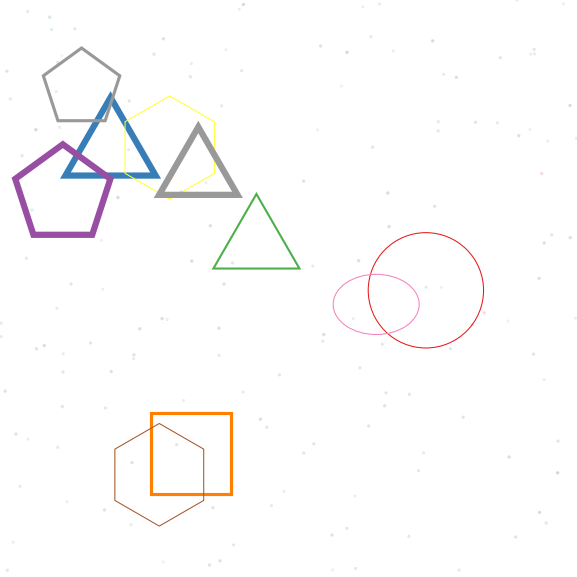[{"shape": "circle", "thickness": 0.5, "radius": 0.5, "center": [0.737, 0.496]}, {"shape": "triangle", "thickness": 3, "radius": 0.45, "center": [0.191, 0.74]}, {"shape": "triangle", "thickness": 1, "radius": 0.43, "center": [0.444, 0.577]}, {"shape": "pentagon", "thickness": 3, "radius": 0.43, "center": [0.109, 0.663]}, {"shape": "square", "thickness": 1.5, "radius": 0.35, "center": [0.33, 0.214]}, {"shape": "hexagon", "thickness": 0.5, "radius": 0.45, "center": [0.294, 0.744]}, {"shape": "hexagon", "thickness": 0.5, "radius": 0.44, "center": [0.276, 0.177]}, {"shape": "oval", "thickness": 0.5, "radius": 0.37, "center": [0.651, 0.472]}, {"shape": "pentagon", "thickness": 1.5, "radius": 0.35, "center": [0.141, 0.846]}, {"shape": "triangle", "thickness": 3, "radius": 0.39, "center": [0.343, 0.701]}]